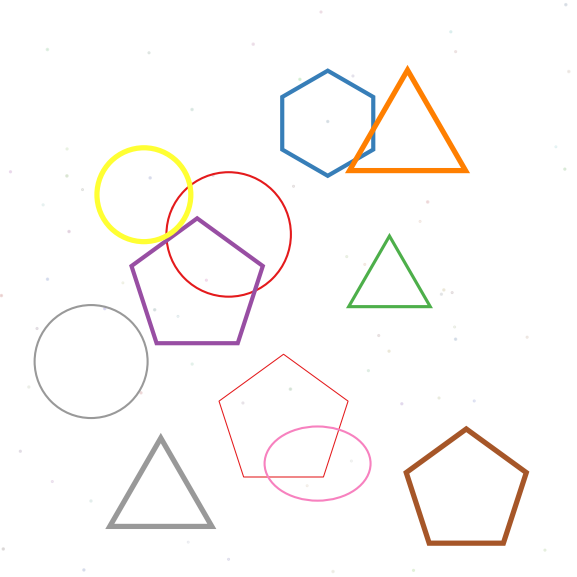[{"shape": "circle", "thickness": 1, "radius": 0.54, "center": [0.396, 0.593]}, {"shape": "pentagon", "thickness": 0.5, "radius": 0.59, "center": [0.491, 0.268]}, {"shape": "hexagon", "thickness": 2, "radius": 0.46, "center": [0.568, 0.786]}, {"shape": "triangle", "thickness": 1.5, "radius": 0.41, "center": [0.674, 0.509]}, {"shape": "pentagon", "thickness": 2, "radius": 0.6, "center": [0.341, 0.502]}, {"shape": "triangle", "thickness": 2.5, "radius": 0.58, "center": [0.706, 0.762]}, {"shape": "circle", "thickness": 2.5, "radius": 0.41, "center": [0.249, 0.662]}, {"shape": "pentagon", "thickness": 2.5, "radius": 0.55, "center": [0.807, 0.147]}, {"shape": "oval", "thickness": 1, "radius": 0.46, "center": [0.55, 0.196]}, {"shape": "circle", "thickness": 1, "radius": 0.49, "center": [0.158, 0.373]}, {"shape": "triangle", "thickness": 2.5, "radius": 0.51, "center": [0.278, 0.139]}]